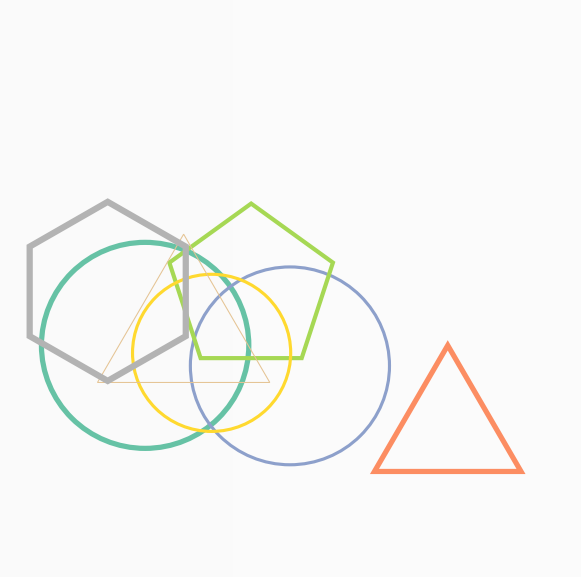[{"shape": "circle", "thickness": 2.5, "radius": 0.89, "center": [0.25, 0.401]}, {"shape": "triangle", "thickness": 2.5, "radius": 0.73, "center": [0.77, 0.256]}, {"shape": "circle", "thickness": 1.5, "radius": 0.86, "center": [0.499, 0.366]}, {"shape": "pentagon", "thickness": 2, "radius": 0.74, "center": [0.432, 0.499]}, {"shape": "circle", "thickness": 1.5, "radius": 0.68, "center": [0.364, 0.388]}, {"shape": "triangle", "thickness": 0.5, "radius": 0.86, "center": [0.316, 0.422]}, {"shape": "hexagon", "thickness": 3, "radius": 0.78, "center": [0.185, 0.495]}]